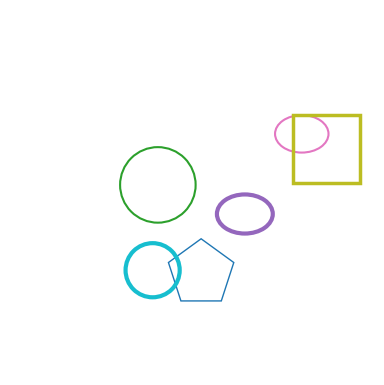[{"shape": "pentagon", "thickness": 1, "radius": 0.45, "center": [0.522, 0.291]}, {"shape": "circle", "thickness": 1.5, "radius": 0.49, "center": [0.41, 0.52]}, {"shape": "oval", "thickness": 3, "radius": 0.36, "center": [0.636, 0.444]}, {"shape": "oval", "thickness": 1.5, "radius": 0.35, "center": [0.784, 0.652]}, {"shape": "square", "thickness": 2.5, "radius": 0.44, "center": [0.848, 0.612]}, {"shape": "circle", "thickness": 3, "radius": 0.35, "center": [0.396, 0.298]}]